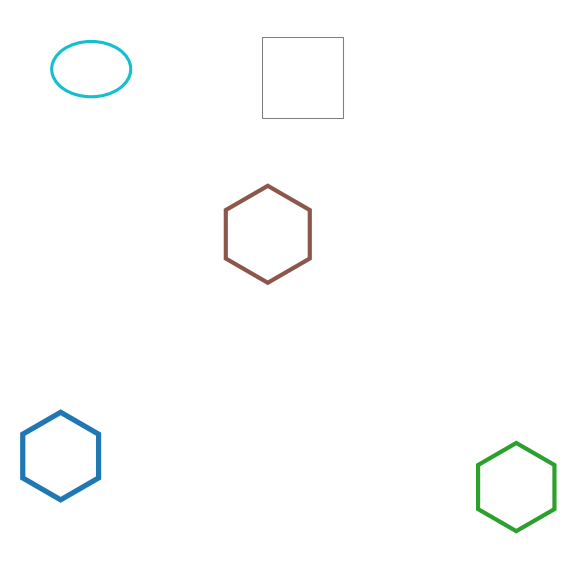[{"shape": "hexagon", "thickness": 2.5, "radius": 0.38, "center": [0.105, 0.209]}, {"shape": "hexagon", "thickness": 2, "radius": 0.38, "center": [0.894, 0.156]}, {"shape": "hexagon", "thickness": 2, "radius": 0.42, "center": [0.464, 0.593]}, {"shape": "square", "thickness": 0.5, "radius": 0.35, "center": [0.524, 0.865]}, {"shape": "oval", "thickness": 1.5, "radius": 0.34, "center": [0.158, 0.879]}]